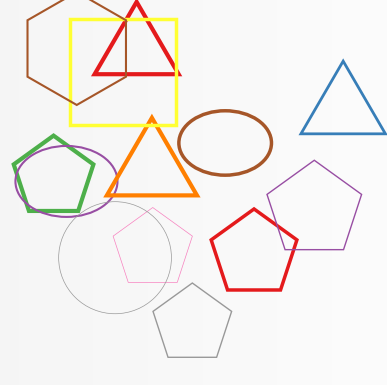[{"shape": "pentagon", "thickness": 2.5, "radius": 0.58, "center": [0.656, 0.341]}, {"shape": "triangle", "thickness": 3, "radius": 0.63, "center": [0.353, 0.87]}, {"shape": "triangle", "thickness": 2, "radius": 0.63, "center": [0.886, 0.715]}, {"shape": "pentagon", "thickness": 3, "radius": 0.54, "center": [0.138, 0.54]}, {"shape": "pentagon", "thickness": 1, "radius": 0.64, "center": [0.811, 0.455]}, {"shape": "oval", "thickness": 1.5, "radius": 0.66, "center": [0.172, 0.529]}, {"shape": "triangle", "thickness": 3, "radius": 0.67, "center": [0.392, 0.56]}, {"shape": "square", "thickness": 2.5, "radius": 0.69, "center": [0.317, 0.812]}, {"shape": "oval", "thickness": 2.5, "radius": 0.6, "center": [0.581, 0.629]}, {"shape": "hexagon", "thickness": 1.5, "radius": 0.73, "center": [0.198, 0.874]}, {"shape": "pentagon", "thickness": 0.5, "radius": 0.54, "center": [0.394, 0.353]}, {"shape": "pentagon", "thickness": 1, "radius": 0.53, "center": [0.496, 0.158]}, {"shape": "circle", "thickness": 0.5, "radius": 0.73, "center": [0.297, 0.331]}]